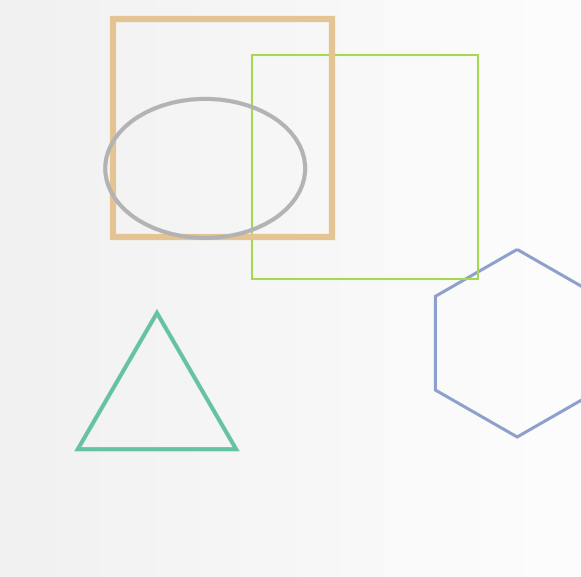[{"shape": "triangle", "thickness": 2, "radius": 0.79, "center": [0.27, 0.3]}, {"shape": "hexagon", "thickness": 1.5, "radius": 0.81, "center": [0.89, 0.405]}, {"shape": "square", "thickness": 1, "radius": 0.97, "center": [0.628, 0.71]}, {"shape": "square", "thickness": 3, "radius": 0.94, "center": [0.382, 0.778]}, {"shape": "oval", "thickness": 2, "radius": 0.86, "center": [0.353, 0.707]}]